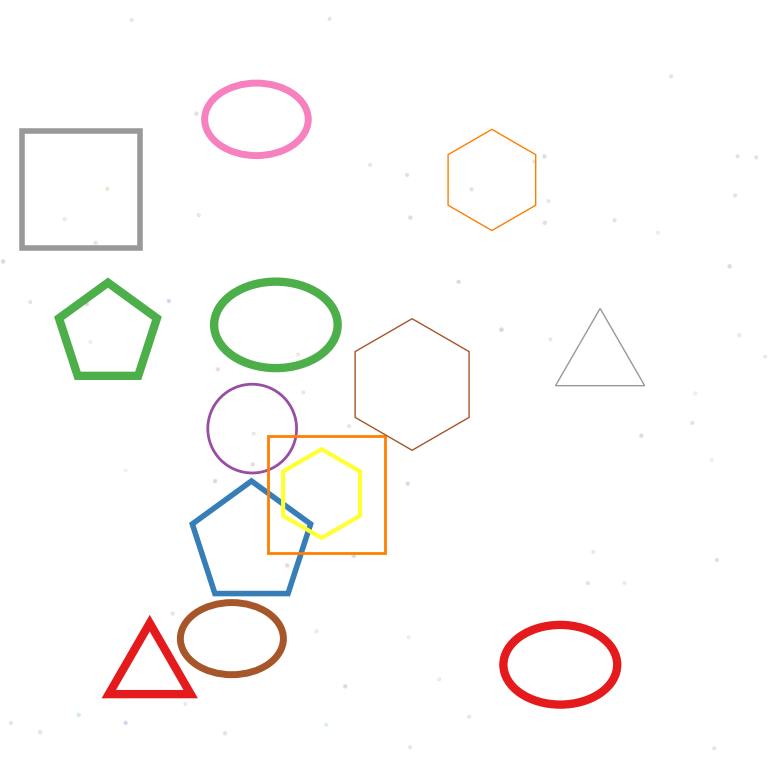[{"shape": "triangle", "thickness": 3, "radius": 0.31, "center": [0.194, 0.129]}, {"shape": "oval", "thickness": 3, "radius": 0.37, "center": [0.728, 0.137]}, {"shape": "pentagon", "thickness": 2, "radius": 0.4, "center": [0.327, 0.294]}, {"shape": "oval", "thickness": 3, "radius": 0.4, "center": [0.358, 0.578]}, {"shape": "pentagon", "thickness": 3, "radius": 0.33, "center": [0.14, 0.566]}, {"shape": "circle", "thickness": 1, "radius": 0.29, "center": [0.328, 0.443]}, {"shape": "hexagon", "thickness": 0.5, "radius": 0.33, "center": [0.639, 0.766]}, {"shape": "square", "thickness": 1, "radius": 0.38, "center": [0.424, 0.358]}, {"shape": "hexagon", "thickness": 1.5, "radius": 0.29, "center": [0.418, 0.359]}, {"shape": "oval", "thickness": 2.5, "radius": 0.33, "center": [0.301, 0.171]}, {"shape": "hexagon", "thickness": 0.5, "radius": 0.43, "center": [0.535, 0.501]}, {"shape": "oval", "thickness": 2.5, "radius": 0.34, "center": [0.333, 0.845]}, {"shape": "square", "thickness": 2, "radius": 0.38, "center": [0.105, 0.754]}, {"shape": "triangle", "thickness": 0.5, "radius": 0.33, "center": [0.779, 0.533]}]